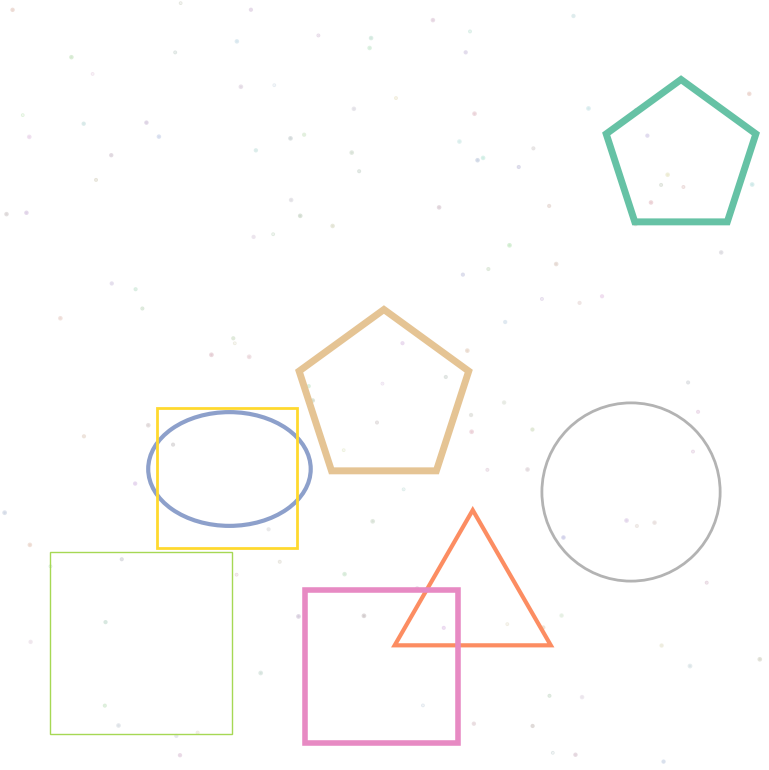[{"shape": "pentagon", "thickness": 2.5, "radius": 0.51, "center": [0.884, 0.795]}, {"shape": "triangle", "thickness": 1.5, "radius": 0.59, "center": [0.614, 0.22]}, {"shape": "oval", "thickness": 1.5, "radius": 0.53, "center": [0.298, 0.391]}, {"shape": "square", "thickness": 2, "radius": 0.5, "center": [0.496, 0.135]}, {"shape": "square", "thickness": 0.5, "radius": 0.59, "center": [0.183, 0.165]}, {"shape": "square", "thickness": 1, "radius": 0.46, "center": [0.295, 0.379]}, {"shape": "pentagon", "thickness": 2.5, "radius": 0.58, "center": [0.499, 0.482]}, {"shape": "circle", "thickness": 1, "radius": 0.58, "center": [0.82, 0.361]}]